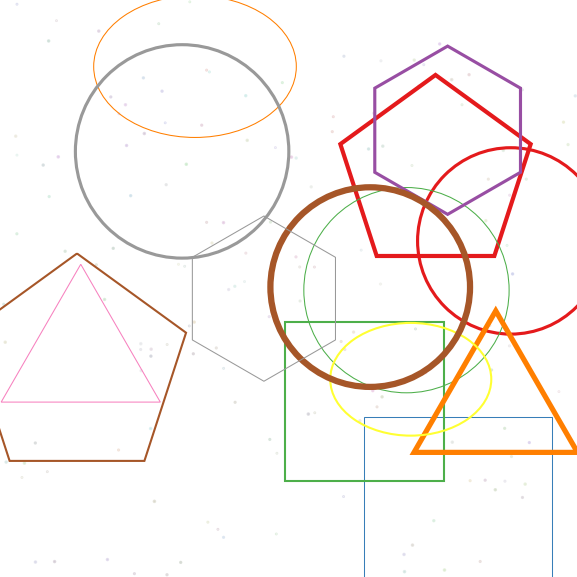[{"shape": "circle", "thickness": 1.5, "radius": 0.81, "center": [0.884, 0.582]}, {"shape": "pentagon", "thickness": 2, "radius": 0.87, "center": [0.754, 0.696]}, {"shape": "square", "thickness": 0.5, "radius": 0.81, "center": [0.793, 0.114]}, {"shape": "circle", "thickness": 0.5, "radius": 0.89, "center": [0.704, 0.497]}, {"shape": "square", "thickness": 1, "radius": 0.69, "center": [0.631, 0.304]}, {"shape": "hexagon", "thickness": 1.5, "radius": 0.73, "center": [0.775, 0.774]}, {"shape": "oval", "thickness": 0.5, "radius": 0.88, "center": [0.338, 0.884]}, {"shape": "triangle", "thickness": 2.5, "radius": 0.82, "center": [0.858, 0.297]}, {"shape": "oval", "thickness": 1, "radius": 0.7, "center": [0.711, 0.342]}, {"shape": "circle", "thickness": 3, "radius": 0.86, "center": [0.641, 0.502]}, {"shape": "pentagon", "thickness": 1, "radius": 0.99, "center": [0.133, 0.362]}, {"shape": "triangle", "thickness": 0.5, "radius": 0.8, "center": [0.14, 0.382]}, {"shape": "hexagon", "thickness": 0.5, "radius": 0.72, "center": [0.457, 0.482]}, {"shape": "circle", "thickness": 1.5, "radius": 0.92, "center": [0.315, 0.737]}]